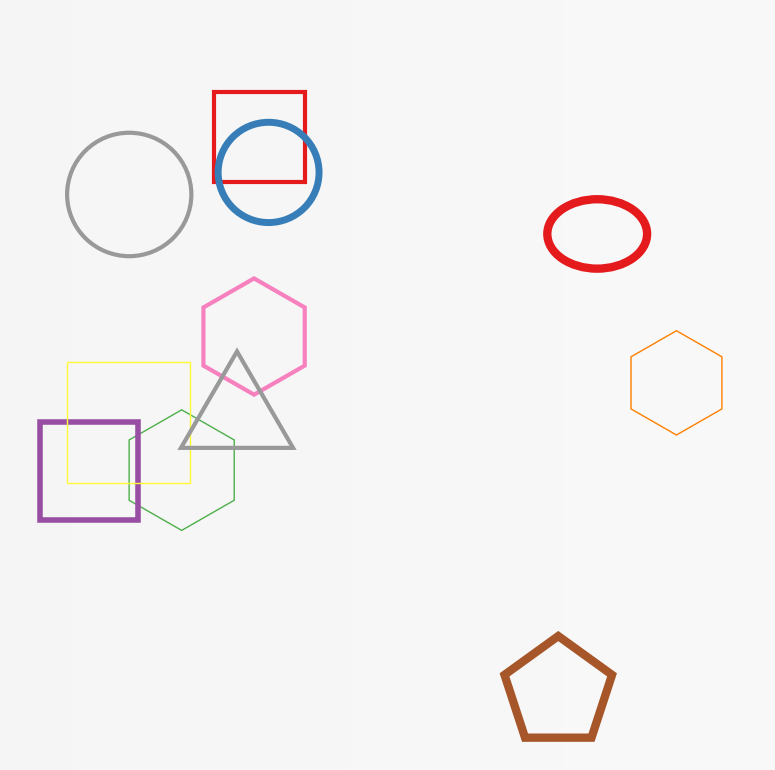[{"shape": "square", "thickness": 1.5, "radius": 0.29, "center": [0.335, 0.822]}, {"shape": "oval", "thickness": 3, "radius": 0.32, "center": [0.771, 0.696]}, {"shape": "circle", "thickness": 2.5, "radius": 0.33, "center": [0.347, 0.776]}, {"shape": "hexagon", "thickness": 0.5, "radius": 0.39, "center": [0.234, 0.389]}, {"shape": "square", "thickness": 2, "radius": 0.32, "center": [0.115, 0.388]}, {"shape": "hexagon", "thickness": 0.5, "radius": 0.34, "center": [0.873, 0.503]}, {"shape": "square", "thickness": 0.5, "radius": 0.39, "center": [0.166, 0.451]}, {"shape": "pentagon", "thickness": 3, "radius": 0.36, "center": [0.72, 0.101]}, {"shape": "hexagon", "thickness": 1.5, "radius": 0.38, "center": [0.328, 0.563]}, {"shape": "triangle", "thickness": 1.5, "radius": 0.42, "center": [0.306, 0.46]}, {"shape": "circle", "thickness": 1.5, "radius": 0.4, "center": [0.167, 0.747]}]